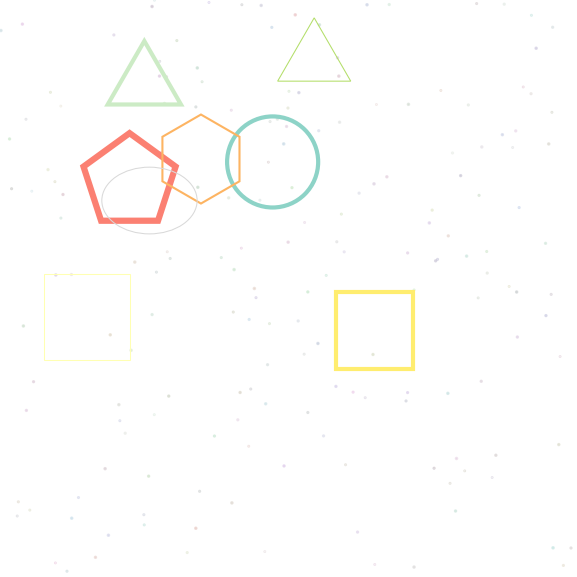[{"shape": "circle", "thickness": 2, "radius": 0.39, "center": [0.472, 0.719]}, {"shape": "square", "thickness": 0.5, "radius": 0.37, "center": [0.151, 0.45]}, {"shape": "pentagon", "thickness": 3, "radius": 0.42, "center": [0.224, 0.685]}, {"shape": "hexagon", "thickness": 1, "radius": 0.39, "center": [0.348, 0.724]}, {"shape": "triangle", "thickness": 0.5, "radius": 0.37, "center": [0.544, 0.895]}, {"shape": "oval", "thickness": 0.5, "radius": 0.41, "center": [0.259, 0.652]}, {"shape": "triangle", "thickness": 2, "radius": 0.37, "center": [0.25, 0.855]}, {"shape": "square", "thickness": 2, "radius": 0.33, "center": [0.648, 0.426]}]